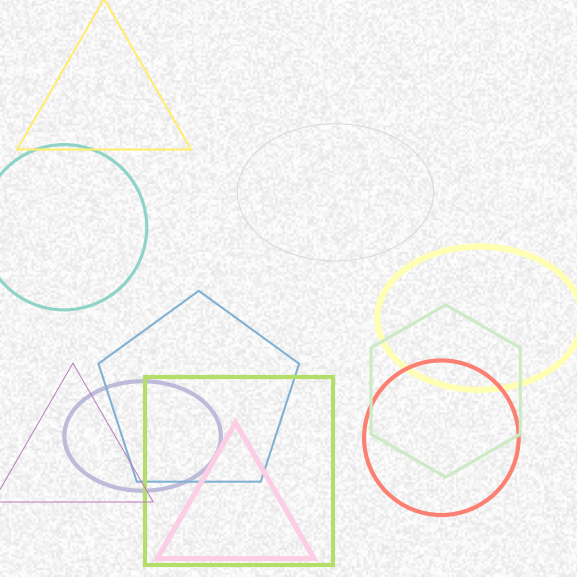[{"shape": "circle", "thickness": 1.5, "radius": 0.72, "center": [0.111, 0.606]}, {"shape": "oval", "thickness": 3, "radius": 0.89, "center": [0.831, 0.448]}, {"shape": "oval", "thickness": 2, "radius": 0.68, "center": [0.247, 0.244]}, {"shape": "circle", "thickness": 2, "radius": 0.67, "center": [0.764, 0.241]}, {"shape": "pentagon", "thickness": 1, "radius": 0.91, "center": [0.344, 0.313]}, {"shape": "square", "thickness": 2, "radius": 0.81, "center": [0.414, 0.184]}, {"shape": "triangle", "thickness": 2.5, "radius": 0.78, "center": [0.408, 0.11]}, {"shape": "oval", "thickness": 0.5, "radius": 0.85, "center": [0.581, 0.666]}, {"shape": "triangle", "thickness": 0.5, "radius": 0.8, "center": [0.126, 0.21]}, {"shape": "hexagon", "thickness": 1.5, "radius": 0.75, "center": [0.772, 0.322]}, {"shape": "triangle", "thickness": 1, "radius": 0.87, "center": [0.18, 0.827]}]